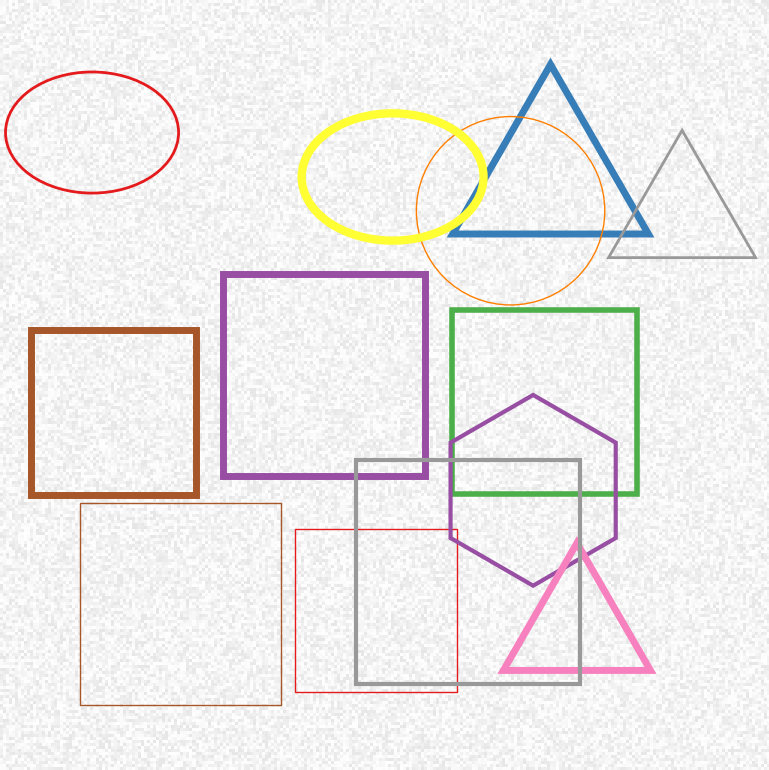[{"shape": "square", "thickness": 0.5, "radius": 0.53, "center": [0.488, 0.207]}, {"shape": "oval", "thickness": 1, "radius": 0.56, "center": [0.12, 0.828]}, {"shape": "triangle", "thickness": 2.5, "radius": 0.73, "center": [0.715, 0.769]}, {"shape": "square", "thickness": 2, "radius": 0.6, "center": [0.707, 0.478]}, {"shape": "hexagon", "thickness": 1.5, "radius": 0.62, "center": [0.692, 0.363]}, {"shape": "square", "thickness": 2.5, "radius": 0.65, "center": [0.421, 0.513]}, {"shape": "circle", "thickness": 0.5, "radius": 0.61, "center": [0.663, 0.726]}, {"shape": "oval", "thickness": 3, "radius": 0.59, "center": [0.51, 0.77]}, {"shape": "square", "thickness": 2.5, "radius": 0.54, "center": [0.148, 0.464]}, {"shape": "square", "thickness": 0.5, "radius": 0.66, "center": [0.234, 0.215]}, {"shape": "triangle", "thickness": 2.5, "radius": 0.55, "center": [0.749, 0.184]}, {"shape": "triangle", "thickness": 1, "radius": 0.55, "center": [0.886, 0.721]}, {"shape": "square", "thickness": 1.5, "radius": 0.73, "center": [0.608, 0.257]}]